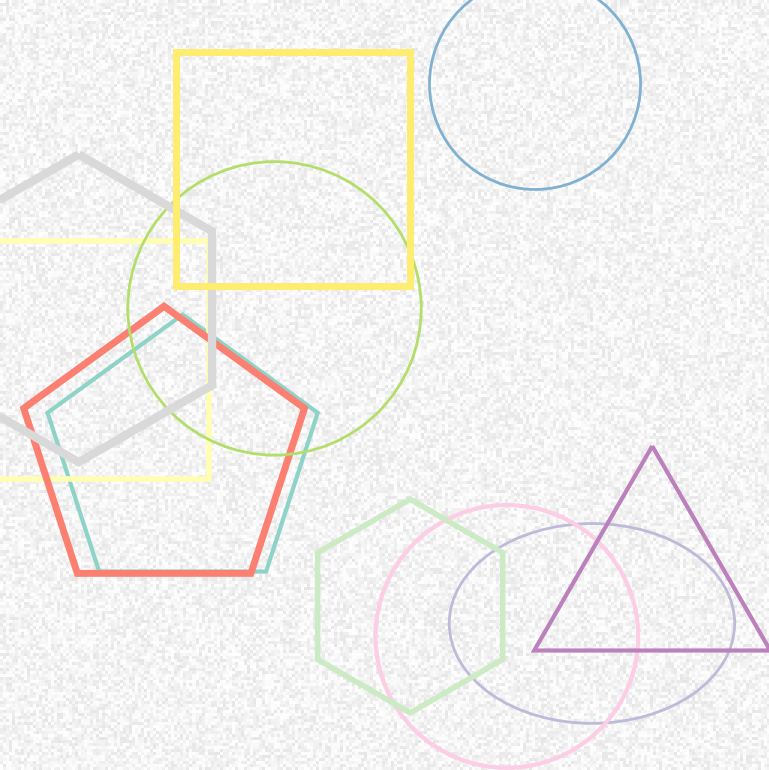[{"shape": "pentagon", "thickness": 1.5, "radius": 0.92, "center": [0.237, 0.407]}, {"shape": "square", "thickness": 2, "radius": 0.77, "center": [0.117, 0.533]}, {"shape": "oval", "thickness": 1, "radius": 0.93, "center": [0.769, 0.19]}, {"shape": "pentagon", "thickness": 2.5, "radius": 0.96, "center": [0.213, 0.41]}, {"shape": "circle", "thickness": 1, "radius": 0.69, "center": [0.695, 0.891]}, {"shape": "circle", "thickness": 1, "radius": 0.95, "center": [0.357, 0.6]}, {"shape": "circle", "thickness": 1.5, "radius": 0.85, "center": [0.658, 0.173]}, {"shape": "hexagon", "thickness": 3, "radius": 1.0, "center": [0.102, 0.6]}, {"shape": "triangle", "thickness": 1.5, "radius": 0.88, "center": [0.847, 0.244]}, {"shape": "hexagon", "thickness": 2, "radius": 0.69, "center": [0.533, 0.213]}, {"shape": "square", "thickness": 2.5, "radius": 0.76, "center": [0.381, 0.78]}]